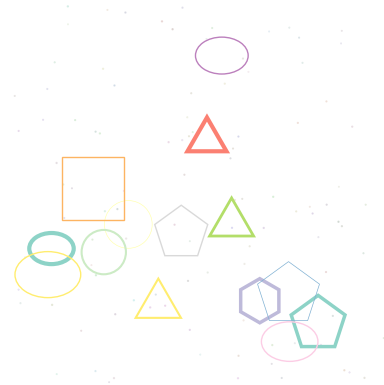[{"shape": "pentagon", "thickness": 2.5, "radius": 0.37, "center": [0.826, 0.159]}, {"shape": "oval", "thickness": 3, "radius": 0.29, "center": [0.134, 0.354]}, {"shape": "circle", "thickness": 0.5, "radius": 0.31, "center": [0.333, 0.417]}, {"shape": "hexagon", "thickness": 2.5, "radius": 0.29, "center": [0.675, 0.219]}, {"shape": "triangle", "thickness": 3, "radius": 0.29, "center": [0.538, 0.636]}, {"shape": "pentagon", "thickness": 0.5, "radius": 0.42, "center": [0.749, 0.236]}, {"shape": "square", "thickness": 1, "radius": 0.41, "center": [0.241, 0.51]}, {"shape": "triangle", "thickness": 2, "radius": 0.33, "center": [0.602, 0.42]}, {"shape": "oval", "thickness": 1, "radius": 0.37, "center": [0.752, 0.113]}, {"shape": "pentagon", "thickness": 1, "radius": 0.36, "center": [0.471, 0.394]}, {"shape": "oval", "thickness": 1, "radius": 0.34, "center": [0.576, 0.856]}, {"shape": "circle", "thickness": 1.5, "radius": 0.29, "center": [0.27, 0.345]}, {"shape": "oval", "thickness": 1, "radius": 0.43, "center": [0.124, 0.287]}, {"shape": "triangle", "thickness": 1.5, "radius": 0.34, "center": [0.411, 0.208]}]